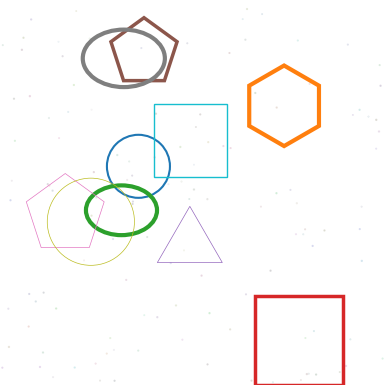[{"shape": "circle", "thickness": 1.5, "radius": 0.41, "center": [0.36, 0.568]}, {"shape": "hexagon", "thickness": 3, "radius": 0.52, "center": [0.738, 0.725]}, {"shape": "oval", "thickness": 3, "radius": 0.46, "center": [0.316, 0.454]}, {"shape": "square", "thickness": 2.5, "radius": 0.58, "center": [0.777, 0.115]}, {"shape": "triangle", "thickness": 0.5, "radius": 0.49, "center": [0.493, 0.367]}, {"shape": "pentagon", "thickness": 2.5, "radius": 0.45, "center": [0.374, 0.864]}, {"shape": "pentagon", "thickness": 0.5, "radius": 0.53, "center": [0.169, 0.443]}, {"shape": "oval", "thickness": 3, "radius": 0.53, "center": [0.322, 0.848]}, {"shape": "circle", "thickness": 0.5, "radius": 0.57, "center": [0.236, 0.424]}, {"shape": "square", "thickness": 1, "radius": 0.47, "center": [0.496, 0.636]}]